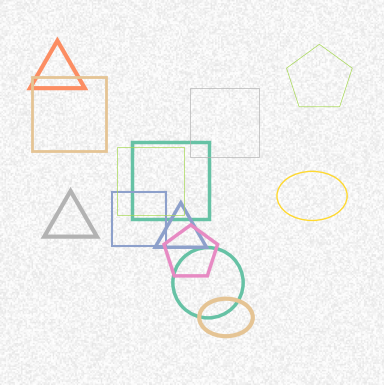[{"shape": "circle", "thickness": 2.5, "radius": 0.46, "center": [0.54, 0.266]}, {"shape": "square", "thickness": 2.5, "radius": 0.5, "center": [0.443, 0.532]}, {"shape": "triangle", "thickness": 3, "radius": 0.41, "center": [0.149, 0.812]}, {"shape": "triangle", "thickness": 2.5, "radius": 0.38, "center": [0.47, 0.396]}, {"shape": "square", "thickness": 1.5, "radius": 0.35, "center": [0.362, 0.432]}, {"shape": "pentagon", "thickness": 2.5, "radius": 0.37, "center": [0.496, 0.343]}, {"shape": "square", "thickness": 0.5, "radius": 0.44, "center": [0.391, 0.53]}, {"shape": "pentagon", "thickness": 0.5, "radius": 0.45, "center": [0.83, 0.795]}, {"shape": "oval", "thickness": 1, "radius": 0.46, "center": [0.811, 0.491]}, {"shape": "oval", "thickness": 3, "radius": 0.35, "center": [0.587, 0.175]}, {"shape": "square", "thickness": 2, "radius": 0.48, "center": [0.18, 0.705]}, {"shape": "square", "thickness": 0.5, "radius": 0.45, "center": [0.583, 0.682]}, {"shape": "triangle", "thickness": 3, "radius": 0.4, "center": [0.183, 0.425]}]